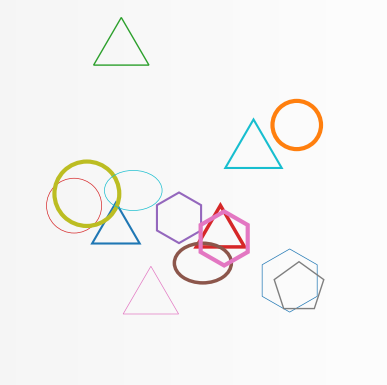[{"shape": "hexagon", "thickness": 0.5, "radius": 0.41, "center": [0.748, 0.271]}, {"shape": "triangle", "thickness": 1.5, "radius": 0.35, "center": [0.299, 0.403]}, {"shape": "circle", "thickness": 3, "radius": 0.31, "center": [0.766, 0.675]}, {"shape": "triangle", "thickness": 1, "radius": 0.41, "center": [0.313, 0.872]}, {"shape": "circle", "thickness": 0.5, "radius": 0.36, "center": [0.191, 0.466]}, {"shape": "triangle", "thickness": 2.5, "radius": 0.36, "center": [0.569, 0.395]}, {"shape": "hexagon", "thickness": 1.5, "radius": 0.33, "center": [0.462, 0.434]}, {"shape": "oval", "thickness": 2.5, "radius": 0.37, "center": [0.524, 0.317]}, {"shape": "hexagon", "thickness": 3, "radius": 0.35, "center": [0.578, 0.381]}, {"shape": "triangle", "thickness": 0.5, "radius": 0.41, "center": [0.389, 0.226]}, {"shape": "pentagon", "thickness": 1, "radius": 0.34, "center": [0.772, 0.253]}, {"shape": "circle", "thickness": 3, "radius": 0.42, "center": [0.224, 0.497]}, {"shape": "triangle", "thickness": 1.5, "radius": 0.42, "center": [0.654, 0.606]}, {"shape": "oval", "thickness": 0.5, "radius": 0.37, "center": [0.344, 0.505]}]